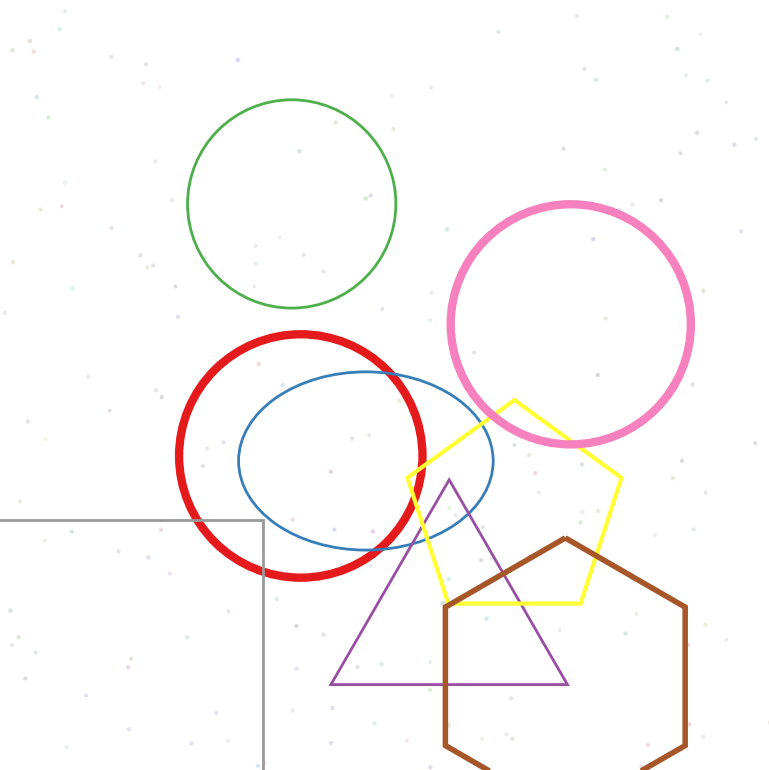[{"shape": "circle", "thickness": 3, "radius": 0.79, "center": [0.391, 0.408]}, {"shape": "oval", "thickness": 1, "radius": 0.83, "center": [0.475, 0.401]}, {"shape": "circle", "thickness": 1, "radius": 0.68, "center": [0.379, 0.735]}, {"shape": "triangle", "thickness": 1, "radius": 0.89, "center": [0.583, 0.2]}, {"shape": "pentagon", "thickness": 1.5, "radius": 0.73, "center": [0.668, 0.334]}, {"shape": "hexagon", "thickness": 2, "radius": 0.9, "center": [0.734, 0.122]}, {"shape": "circle", "thickness": 3, "radius": 0.78, "center": [0.741, 0.579]}, {"shape": "square", "thickness": 1, "radius": 0.87, "center": [0.167, 0.151]}]